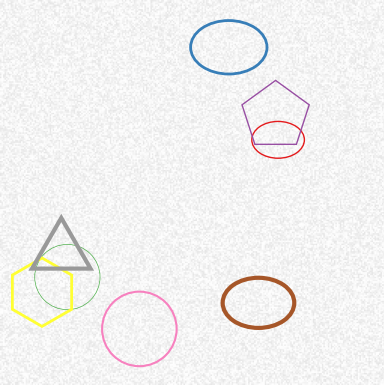[{"shape": "oval", "thickness": 1, "radius": 0.34, "center": [0.722, 0.637]}, {"shape": "oval", "thickness": 2, "radius": 0.5, "center": [0.594, 0.877]}, {"shape": "circle", "thickness": 0.5, "radius": 0.42, "center": [0.175, 0.28]}, {"shape": "pentagon", "thickness": 1, "radius": 0.46, "center": [0.716, 0.699]}, {"shape": "hexagon", "thickness": 2, "radius": 0.44, "center": [0.109, 0.241]}, {"shape": "oval", "thickness": 3, "radius": 0.47, "center": [0.671, 0.213]}, {"shape": "circle", "thickness": 1.5, "radius": 0.48, "center": [0.362, 0.146]}, {"shape": "triangle", "thickness": 3, "radius": 0.44, "center": [0.159, 0.346]}]